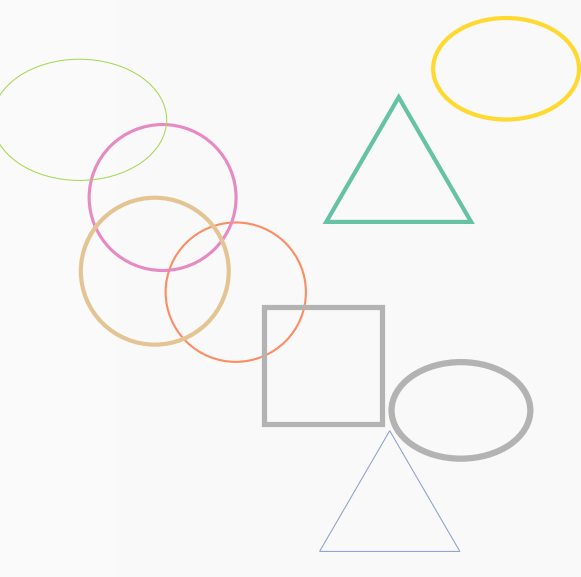[{"shape": "triangle", "thickness": 2, "radius": 0.72, "center": [0.686, 0.687]}, {"shape": "circle", "thickness": 1, "radius": 0.6, "center": [0.406, 0.493]}, {"shape": "triangle", "thickness": 0.5, "radius": 0.7, "center": [0.67, 0.114]}, {"shape": "circle", "thickness": 1.5, "radius": 0.63, "center": [0.28, 0.657]}, {"shape": "oval", "thickness": 0.5, "radius": 0.75, "center": [0.137, 0.792]}, {"shape": "oval", "thickness": 2, "radius": 0.63, "center": [0.871, 0.88]}, {"shape": "circle", "thickness": 2, "radius": 0.64, "center": [0.266, 0.53]}, {"shape": "oval", "thickness": 3, "radius": 0.6, "center": [0.793, 0.288]}, {"shape": "square", "thickness": 2.5, "radius": 0.51, "center": [0.555, 0.366]}]